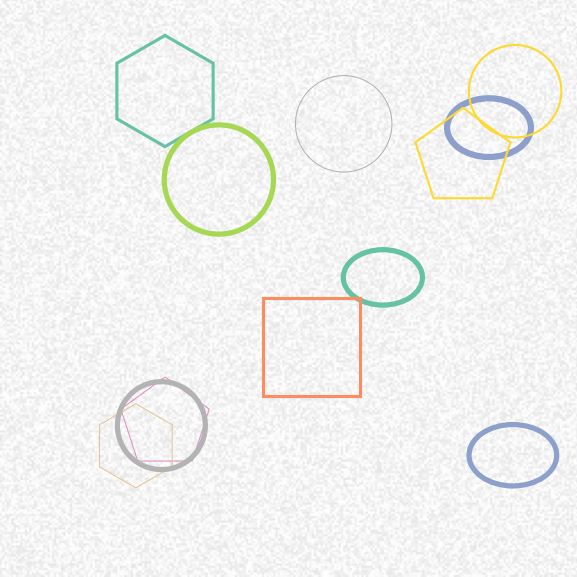[{"shape": "oval", "thickness": 2.5, "radius": 0.34, "center": [0.663, 0.519]}, {"shape": "hexagon", "thickness": 1.5, "radius": 0.48, "center": [0.286, 0.841]}, {"shape": "square", "thickness": 1.5, "radius": 0.42, "center": [0.539, 0.398]}, {"shape": "oval", "thickness": 2.5, "radius": 0.38, "center": [0.888, 0.211]}, {"shape": "oval", "thickness": 3, "radius": 0.36, "center": [0.847, 0.778]}, {"shape": "pentagon", "thickness": 0.5, "radius": 0.4, "center": [0.286, 0.266]}, {"shape": "circle", "thickness": 2.5, "radius": 0.47, "center": [0.379, 0.688]}, {"shape": "pentagon", "thickness": 1, "radius": 0.43, "center": [0.802, 0.726]}, {"shape": "circle", "thickness": 1, "radius": 0.4, "center": [0.892, 0.841]}, {"shape": "hexagon", "thickness": 0.5, "radius": 0.36, "center": [0.235, 0.227]}, {"shape": "circle", "thickness": 0.5, "radius": 0.42, "center": [0.595, 0.785]}, {"shape": "circle", "thickness": 2.5, "radius": 0.38, "center": [0.279, 0.262]}]